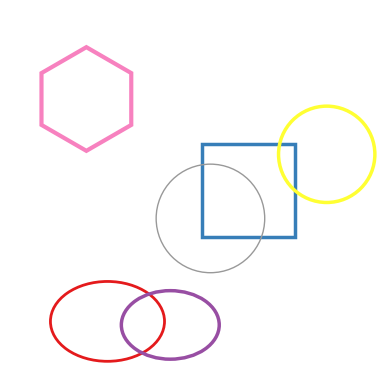[{"shape": "oval", "thickness": 2, "radius": 0.74, "center": [0.279, 0.165]}, {"shape": "square", "thickness": 2.5, "radius": 0.6, "center": [0.645, 0.504]}, {"shape": "oval", "thickness": 2.5, "radius": 0.64, "center": [0.442, 0.156]}, {"shape": "circle", "thickness": 2.5, "radius": 0.63, "center": [0.849, 0.599]}, {"shape": "hexagon", "thickness": 3, "radius": 0.67, "center": [0.224, 0.743]}, {"shape": "circle", "thickness": 1, "radius": 0.7, "center": [0.547, 0.433]}]